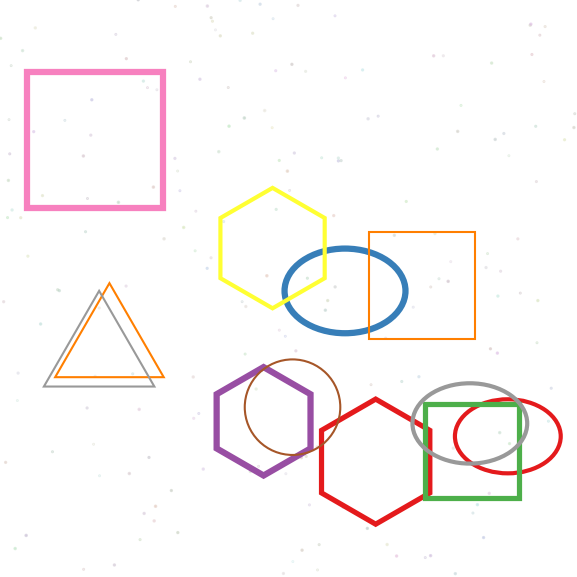[{"shape": "oval", "thickness": 2, "radius": 0.46, "center": [0.879, 0.244]}, {"shape": "hexagon", "thickness": 2.5, "radius": 0.54, "center": [0.651, 0.2]}, {"shape": "oval", "thickness": 3, "radius": 0.52, "center": [0.597, 0.495]}, {"shape": "square", "thickness": 2.5, "radius": 0.41, "center": [0.817, 0.218]}, {"shape": "hexagon", "thickness": 3, "radius": 0.47, "center": [0.456, 0.27]}, {"shape": "square", "thickness": 1, "radius": 0.46, "center": [0.731, 0.504]}, {"shape": "triangle", "thickness": 1, "radius": 0.54, "center": [0.19, 0.4]}, {"shape": "hexagon", "thickness": 2, "radius": 0.52, "center": [0.472, 0.57]}, {"shape": "circle", "thickness": 1, "radius": 0.41, "center": [0.507, 0.294]}, {"shape": "square", "thickness": 3, "radius": 0.59, "center": [0.164, 0.757]}, {"shape": "oval", "thickness": 2, "radius": 0.5, "center": [0.814, 0.266]}, {"shape": "triangle", "thickness": 1, "radius": 0.55, "center": [0.172, 0.385]}]